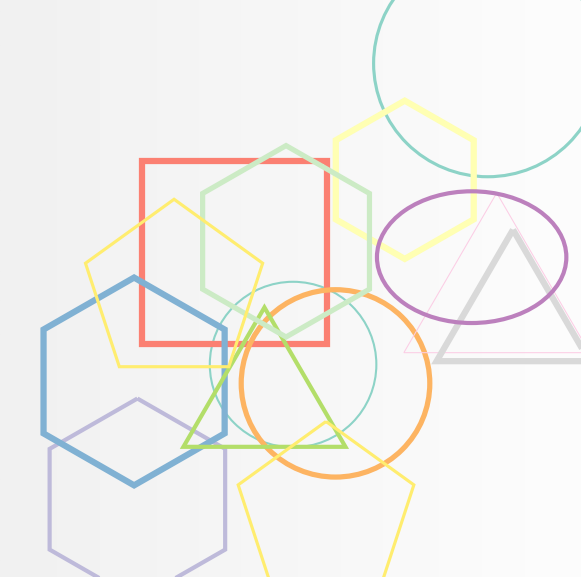[{"shape": "circle", "thickness": 1.5, "radius": 0.98, "center": [0.839, 0.889]}, {"shape": "circle", "thickness": 1, "radius": 0.72, "center": [0.504, 0.368]}, {"shape": "hexagon", "thickness": 3, "radius": 0.69, "center": [0.696, 0.688]}, {"shape": "hexagon", "thickness": 2, "radius": 0.87, "center": [0.236, 0.135]}, {"shape": "square", "thickness": 3, "radius": 0.79, "center": [0.404, 0.562]}, {"shape": "hexagon", "thickness": 3, "radius": 0.9, "center": [0.231, 0.339]}, {"shape": "circle", "thickness": 2.5, "radius": 0.81, "center": [0.577, 0.335]}, {"shape": "triangle", "thickness": 2, "radius": 0.8, "center": [0.455, 0.306]}, {"shape": "triangle", "thickness": 0.5, "radius": 0.92, "center": [0.855, 0.481]}, {"shape": "triangle", "thickness": 3, "radius": 0.76, "center": [0.883, 0.45]}, {"shape": "oval", "thickness": 2, "radius": 0.81, "center": [0.811, 0.554]}, {"shape": "hexagon", "thickness": 2.5, "radius": 0.83, "center": [0.492, 0.581]}, {"shape": "pentagon", "thickness": 1.5, "radius": 0.79, "center": [0.561, 0.11]}, {"shape": "pentagon", "thickness": 1.5, "radius": 0.8, "center": [0.299, 0.494]}]